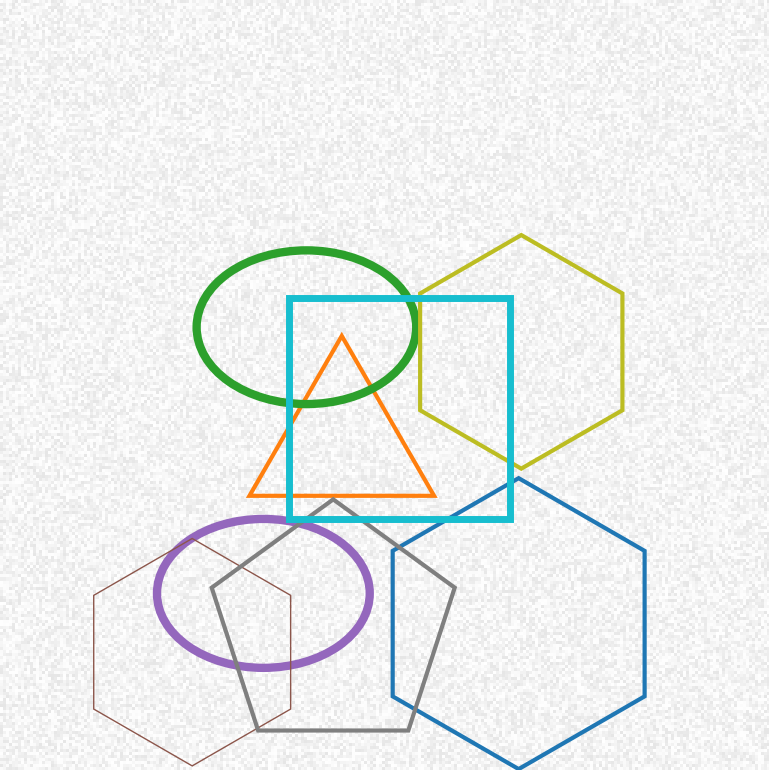[{"shape": "hexagon", "thickness": 1.5, "radius": 0.94, "center": [0.674, 0.19]}, {"shape": "triangle", "thickness": 1.5, "radius": 0.69, "center": [0.444, 0.425]}, {"shape": "oval", "thickness": 3, "radius": 0.71, "center": [0.398, 0.575]}, {"shape": "oval", "thickness": 3, "radius": 0.69, "center": [0.342, 0.229]}, {"shape": "hexagon", "thickness": 0.5, "radius": 0.74, "center": [0.25, 0.153]}, {"shape": "pentagon", "thickness": 1.5, "radius": 0.83, "center": [0.433, 0.186]}, {"shape": "hexagon", "thickness": 1.5, "radius": 0.76, "center": [0.677, 0.543]}, {"shape": "square", "thickness": 2.5, "radius": 0.72, "center": [0.519, 0.47]}]